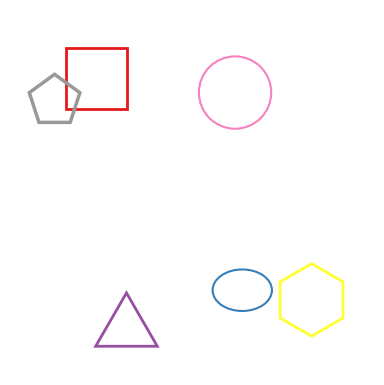[{"shape": "square", "thickness": 2, "radius": 0.4, "center": [0.25, 0.796]}, {"shape": "oval", "thickness": 1.5, "radius": 0.39, "center": [0.629, 0.246]}, {"shape": "triangle", "thickness": 2, "radius": 0.46, "center": [0.329, 0.147]}, {"shape": "hexagon", "thickness": 2, "radius": 0.47, "center": [0.809, 0.221]}, {"shape": "circle", "thickness": 1.5, "radius": 0.47, "center": [0.611, 0.76]}, {"shape": "pentagon", "thickness": 2.5, "radius": 0.35, "center": [0.142, 0.738]}]